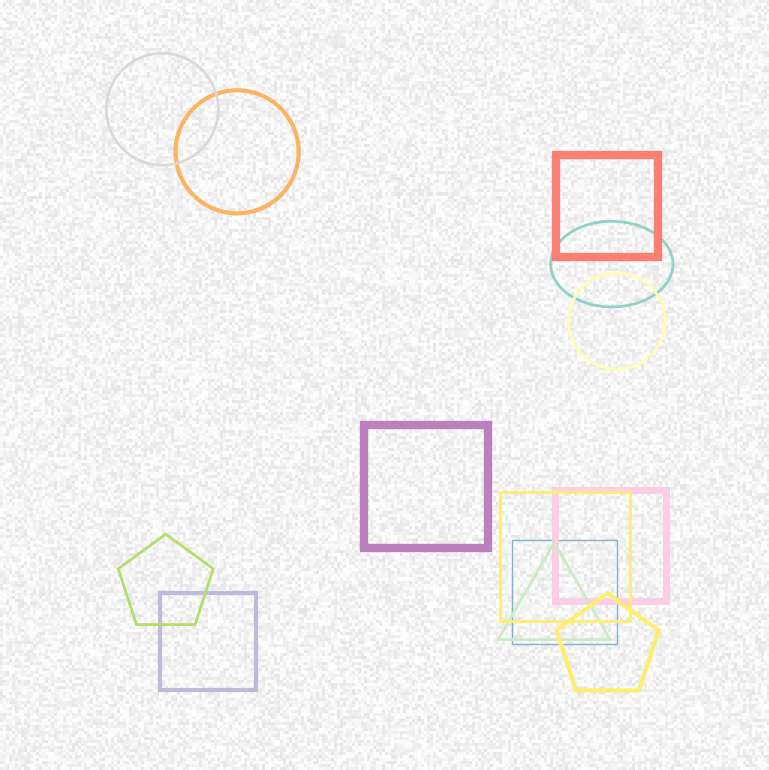[{"shape": "oval", "thickness": 1, "radius": 0.4, "center": [0.795, 0.657]}, {"shape": "circle", "thickness": 1, "radius": 0.31, "center": [0.801, 0.583]}, {"shape": "square", "thickness": 1.5, "radius": 0.31, "center": [0.27, 0.167]}, {"shape": "square", "thickness": 3, "radius": 0.33, "center": [0.788, 0.732]}, {"shape": "square", "thickness": 0.5, "radius": 0.34, "center": [0.733, 0.232]}, {"shape": "circle", "thickness": 1.5, "radius": 0.4, "center": [0.308, 0.803]}, {"shape": "pentagon", "thickness": 1, "radius": 0.32, "center": [0.215, 0.241]}, {"shape": "square", "thickness": 2.5, "radius": 0.36, "center": [0.793, 0.292]}, {"shape": "circle", "thickness": 1, "radius": 0.36, "center": [0.211, 0.858]}, {"shape": "square", "thickness": 3, "radius": 0.4, "center": [0.554, 0.368]}, {"shape": "triangle", "thickness": 1, "radius": 0.42, "center": [0.72, 0.211]}, {"shape": "pentagon", "thickness": 1.5, "radius": 0.35, "center": [0.789, 0.16]}, {"shape": "square", "thickness": 1, "radius": 0.42, "center": [0.734, 0.277]}]